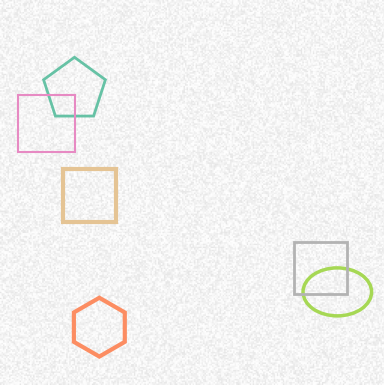[{"shape": "pentagon", "thickness": 2, "radius": 0.42, "center": [0.193, 0.767]}, {"shape": "hexagon", "thickness": 3, "radius": 0.38, "center": [0.258, 0.15]}, {"shape": "square", "thickness": 1.5, "radius": 0.37, "center": [0.12, 0.679]}, {"shape": "oval", "thickness": 2.5, "radius": 0.45, "center": [0.876, 0.242]}, {"shape": "square", "thickness": 3, "radius": 0.34, "center": [0.232, 0.493]}, {"shape": "square", "thickness": 2, "radius": 0.34, "center": [0.833, 0.303]}]